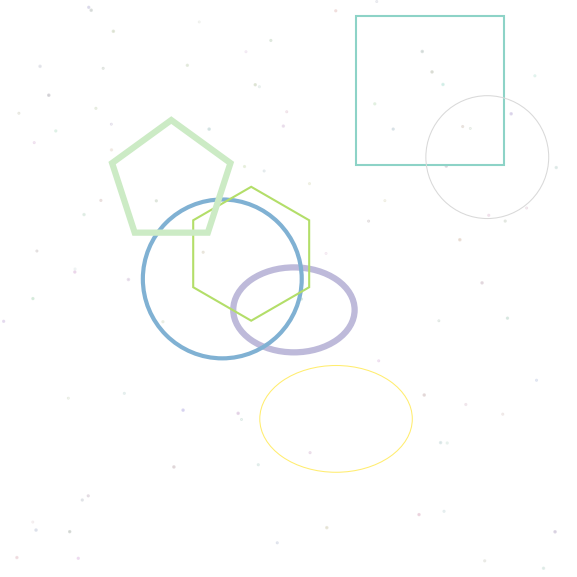[{"shape": "square", "thickness": 1, "radius": 0.64, "center": [0.744, 0.842]}, {"shape": "oval", "thickness": 3, "radius": 0.53, "center": [0.509, 0.463]}, {"shape": "circle", "thickness": 2, "radius": 0.69, "center": [0.385, 0.516]}, {"shape": "hexagon", "thickness": 1, "radius": 0.58, "center": [0.435, 0.56]}, {"shape": "circle", "thickness": 0.5, "radius": 0.53, "center": [0.844, 0.727]}, {"shape": "pentagon", "thickness": 3, "radius": 0.54, "center": [0.297, 0.683]}, {"shape": "oval", "thickness": 0.5, "radius": 0.66, "center": [0.582, 0.274]}]